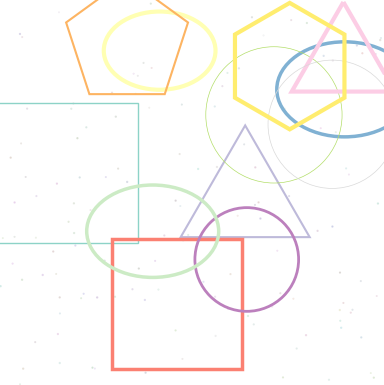[{"shape": "square", "thickness": 1, "radius": 0.91, "center": [0.178, 0.55]}, {"shape": "oval", "thickness": 3, "radius": 0.73, "center": [0.415, 0.868]}, {"shape": "triangle", "thickness": 1.5, "radius": 0.97, "center": [0.637, 0.481]}, {"shape": "square", "thickness": 2.5, "radius": 0.84, "center": [0.46, 0.212]}, {"shape": "oval", "thickness": 2.5, "radius": 0.88, "center": [0.895, 0.768]}, {"shape": "pentagon", "thickness": 1.5, "radius": 0.83, "center": [0.33, 0.89]}, {"shape": "circle", "thickness": 0.5, "radius": 0.89, "center": [0.712, 0.702]}, {"shape": "triangle", "thickness": 3, "radius": 0.78, "center": [0.892, 0.84]}, {"shape": "circle", "thickness": 0.5, "radius": 0.83, "center": [0.863, 0.677]}, {"shape": "circle", "thickness": 2, "radius": 0.67, "center": [0.641, 0.326]}, {"shape": "oval", "thickness": 2.5, "radius": 0.86, "center": [0.397, 0.399]}, {"shape": "hexagon", "thickness": 3, "radius": 0.82, "center": [0.752, 0.828]}]